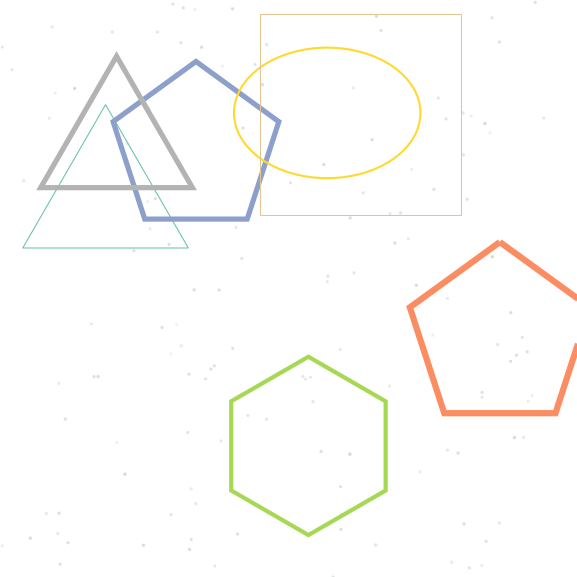[{"shape": "triangle", "thickness": 0.5, "radius": 0.83, "center": [0.183, 0.652]}, {"shape": "pentagon", "thickness": 3, "radius": 0.82, "center": [0.866, 0.416]}, {"shape": "pentagon", "thickness": 2.5, "radius": 0.75, "center": [0.339, 0.742]}, {"shape": "hexagon", "thickness": 2, "radius": 0.77, "center": [0.534, 0.227]}, {"shape": "oval", "thickness": 1, "radius": 0.81, "center": [0.567, 0.804]}, {"shape": "square", "thickness": 0.5, "radius": 0.87, "center": [0.625, 0.801]}, {"shape": "triangle", "thickness": 2.5, "radius": 0.76, "center": [0.202, 0.75]}]